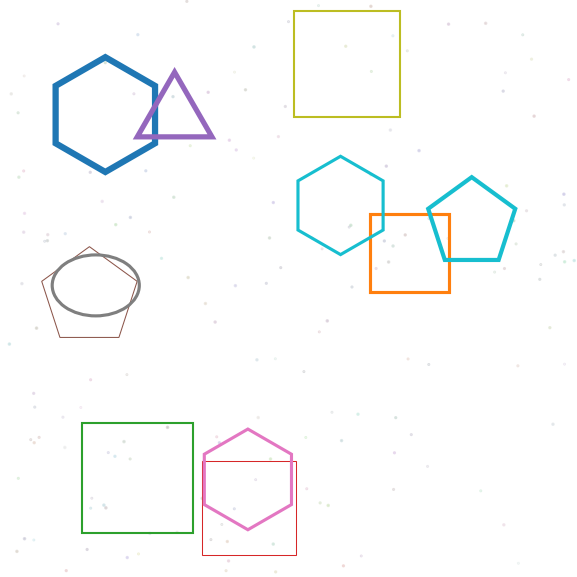[{"shape": "hexagon", "thickness": 3, "radius": 0.5, "center": [0.182, 0.801]}, {"shape": "square", "thickness": 1.5, "radius": 0.34, "center": [0.709, 0.561]}, {"shape": "square", "thickness": 1, "radius": 0.48, "center": [0.238, 0.172]}, {"shape": "square", "thickness": 0.5, "radius": 0.41, "center": [0.431, 0.119]}, {"shape": "triangle", "thickness": 2.5, "radius": 0.37, "center": [0.302, 0.799]}, {"shape": "pentagon", "thickness": 0.5, "radius": 0.43, "center": [0.155, 0.485]}, {"shape": "hexagon", "thickness": 1.5, "radius": 0.44, "center": [0.429, 0.169]}, {"shape": "oval", "thickness": 1.5, "radius": 0.38, "center": [0.166, 0.505]}, {"shape": "square", "thickness": 1, "radius": 0.46, "center": [0.601, 0.889]}, {"shape": "pentagon", "thickness": 2, "radius": 0.4, "center": [0.817, 0.613]}, {"shape": "hexagon", "thickness": 1.5, "radius": 0.43, "center": [0.59, 0.643]}]